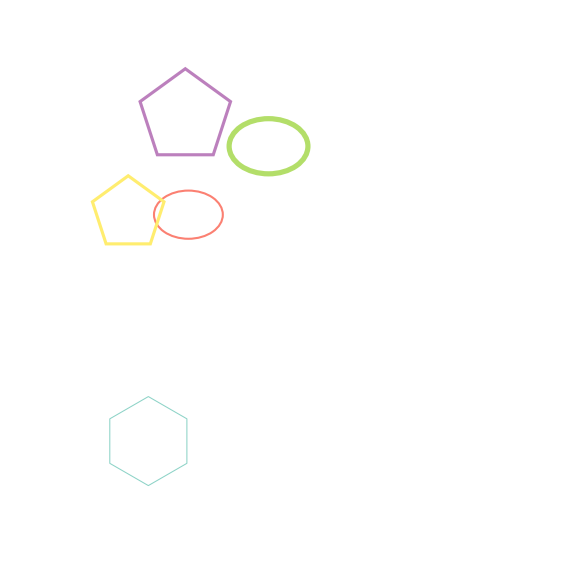[{"shape": "hexagon", "thickness": 0.5, "radius": 0.39, "center": [0.257, 0.235]}, {"shape": "oval", "thickness": 1, "radius": 0.3, "center": [0.326, 0.627]}, {"shape": "oval", "thickness": 2.5, "radius": 0.34, "center": [0.465, 0.746]}, {"shape": "pentagon", "thickness": 1.5, "radius": 0.41, "center": [0.321, 0.798]}, {"shape": "pentagon", "thickness": 1.5, "radius": 0.33, "center": [0.222, 0.63]}]